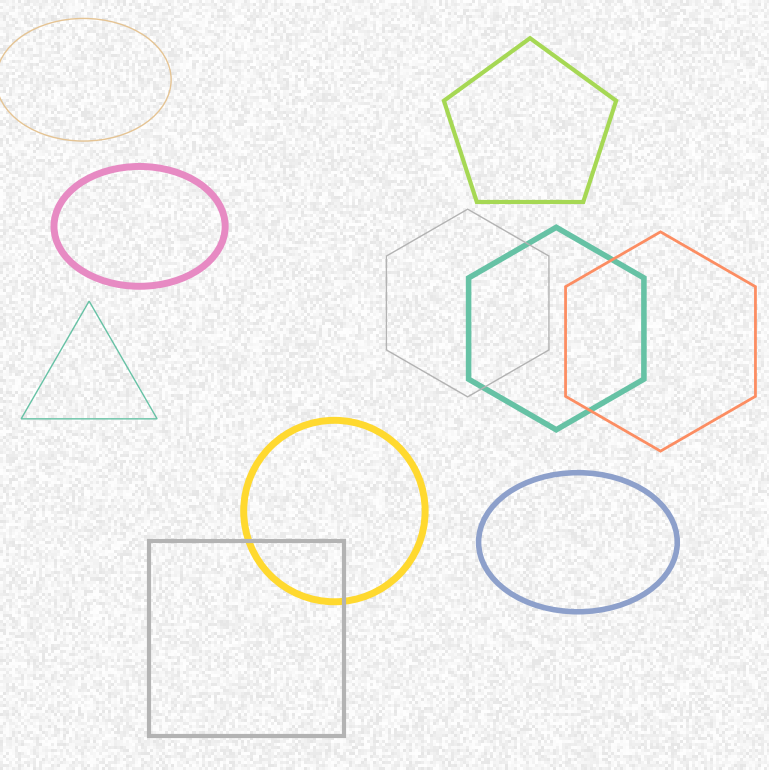[{"shape": "triangle", "thickness": 0.5, "radius": 0.51, "center": [0.116, 0.507]}, {"shape": "hexagon", "thickness": 2, "radius": 0.66, "center": [0.722, 0.573]}, {"shape": "hexagon", "thickness": 1, "radius": 0.71, "center": [0.858, 0.556]}, {"shape": "oval", "thickness": 2, "radius": 0.65, "center": [0.751, 0.296]}, {"shape": "oval", "thickness": 2.5, "radius": 0.56, "center": [0.181, 0.706]}, {"shape": "pentagon", "thickness": 1.5, "radius": 0.59, "center": [0.688, 0.833]}, {"shape": "circle", "thickness": 2.5, "radius": 0.59, "center": [0.434, 0.336]}, {"shape": "oval", "thickness": 0.5, "radius": 0.57, "center": [0.109, 0.896]}, {"shape": "square", "thickness": 1.5, "radius": 0.63, "center": [0.32, 0.171]}, {"shape": "hexagon", "thickness": 0.5, "radius": 0.61, "center": [0.607, 0.606]}]